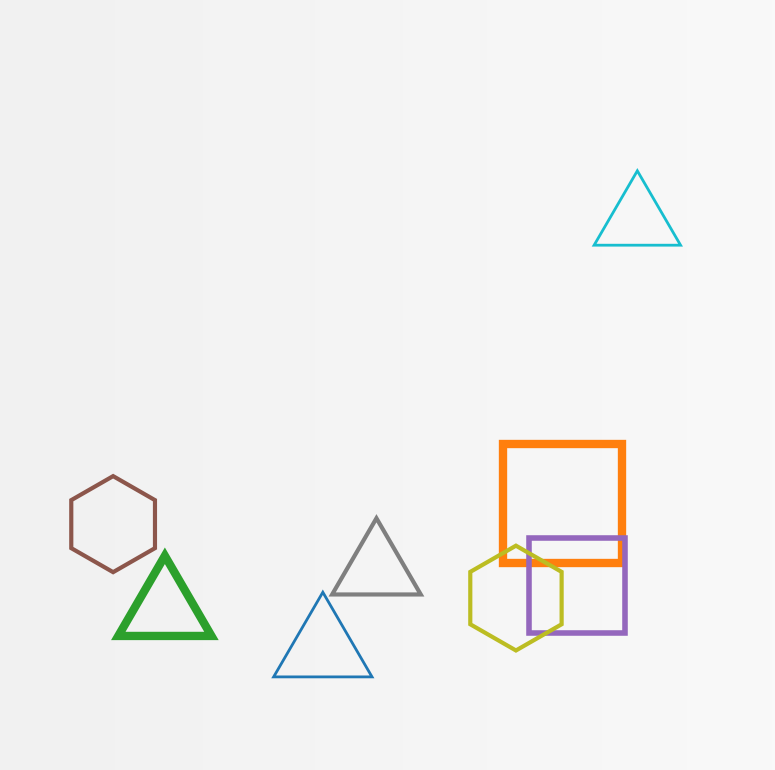[{"shape": "triangle", "thickness": 1, "radius": 0.37, "center": [0.417, 0.158]}, {"shape": "square", "thickness": 3, "radius": 0.39, "center": [0.726, 0.346]}, {"shape": "triangle", "thickness": 3, "radius": 0.35, "center": [0.213, 0.209]}, {"shape": "square", "thickness": 2, "radius": 0.31, "center": [0.744, 0.24]}, {"shape": "hexagon", "thickness": 1.5, "radius": 0.31, "center": [0.146, 0.319]}, {"shape": "triangle", "thickness": 1.5, "radius": 0.33, "center": [0.486, 0.261]}, {"shape": "hexagon", "thickness": 1.5, "radius": 0.34, "center": [0.666, 0.223]}, {"shape": "triangle", "thickness": 1, "radius": 0.32, "center": [0.822, 0.714]}]